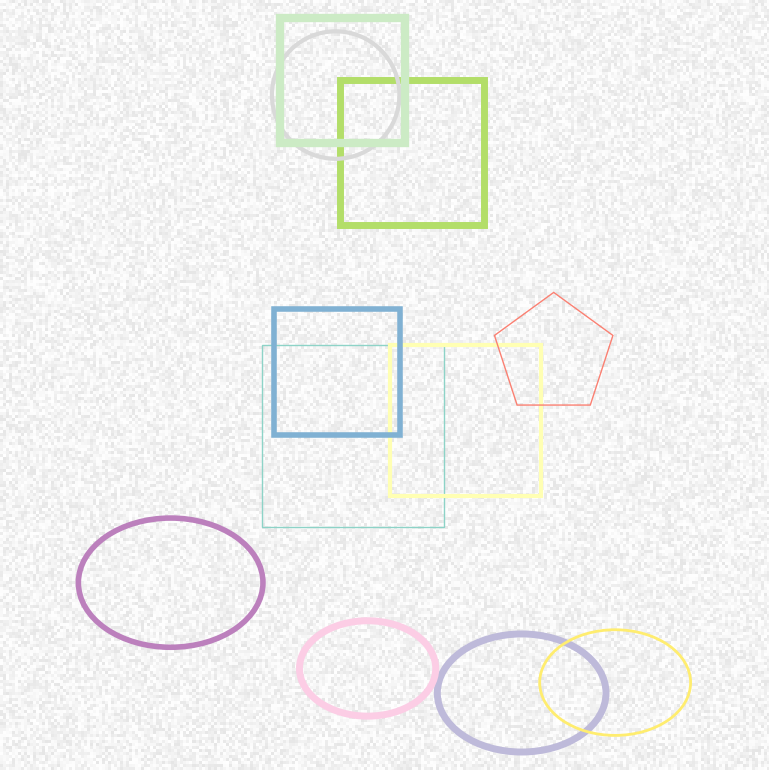[{"shape": "square", "thickness": 0.5, "radius": 0.59, "center": [0.459, 0.434]}, {"shape": "square", "thickness": 1.5, "radius": 0.49, "center": [0.604, 0.454]}, {"shape": "oval", "thickness": 2.5, "radius": 0.55, "center": [0.677, 0.1]}, {"shape": "pentagon", "thickness": 0.5, "radius": 0.4, "center": [0.719, 0.539]}, {"shape": "square", "thickness": 2, "radius": 0.41, "center": [0.437, 0.517]}, {"shape": "square", "thickness": 2.5, "radius": 0.47, "center": [0.535, 0.802]}, {"shape": "oval", "thickness": 2.5, "radius": 0.44, "center": [0.477, 0.132]}, {"shape": "circle", "thickness": 1.5, "radius": 0.41, "center": [0.436, 0.877]}, {"shape": "oval", "thickness": 2, "radius": 0.6, "center": [0.222, 0.243]}, {"shape": "square", "thickness": 3, "radius": 0.4, "center": [0.445, 0.895]}, {"shape": "oval", "thickness": 1, "radius": 0.49, "center": [0.799, 0.114]}]